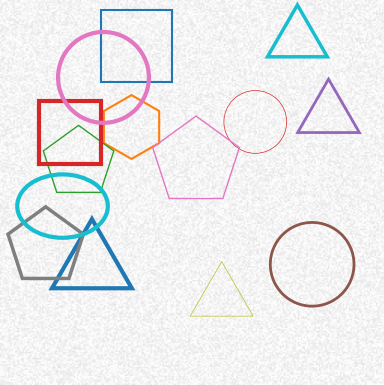[{"shape": "square", "thickness": 1.5, "radius": 0.46, "center": [0.355, 0.88]}, {"shape": "triangle", "thickness": 3, "radius": 0.6, "center": [0.239, 0.311]}, {"shape": "hexagon", "thickness": 1.5, "radius": 0.41, "center": [0.342, 0.67]}, {"shape": "pentagon", "thickness": 1, "radius": 0.48, "center": [0.204, 0.578]}, {"shape": "square", "thickness": 3, "radius": 0.41, "center": [0.182, 0.656]}, {"shape": "circle", "thickness": 0.5, "radius": 0.41, "center": [0.663, 0.683]}, {"shape": "triangle", "thickness": 2, "radius": 0.46, "center": [0.853, 0.702]}, {"shape": "circle", "thickness": 2, "radius": 0.54, "center": [0.811, 0.313]}, {"shape": "circle", "thickness": 3, "radius": 0.59, "center": [0.269, 0.799]}, {"shape": "pentagon", "thickness": 1, "radius": 0.59, "center": [0.509, 0.58]}, {"shape": "pentagon", "thickness": 2.5, "radius": 0.51, "center": [0.119, 0.36]}, {"shape": "triangle", "thickness": 0.5, "radius": 0.47, "center": [0.576, 0.226]}, {"shape": "oval", "thickness": 3, "radius": 0.59, "center": [0.162, 0.465]}, {"shape": "triangle", "thickness": 2.5, "radius": 0.45, "center": [0.772, 0.897]}]